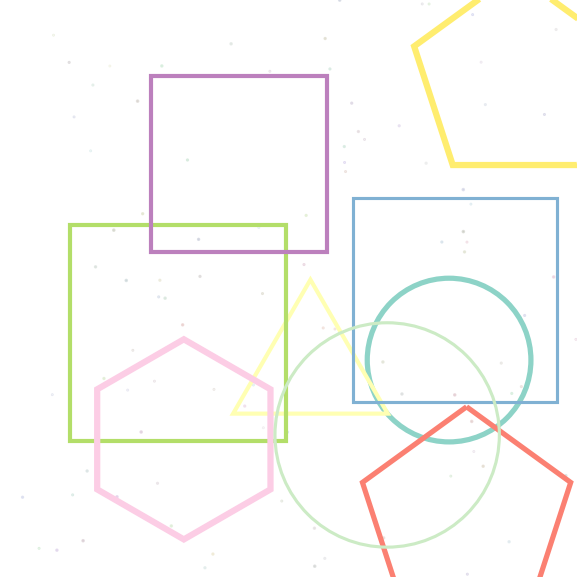[{"shape": "circle", "thickness": 2.5, "radius": 0.71, "center": [0.778, 0.376]}, {"shape": "triangle", "thickness": 2, "radius": 0.77, "center": [0.538, 0.36]}, {"shape": "pentagon", "thickness": 2.5, "radius": 0.95, "center": [0.808, 0.105]}, {"shape": "square", "thickness": 1.5, "radius": 0.89, "center": [0.788, 0.48]}, {"shape": "square", "thickness": 2, "radius": 0.93, "center": [0.309, 0.423]}, {"shape": "hexagon", "thickness": 3, "radius": 0.87, "center": [0.318, 0.238]}, {"shape": "square", "thickness": 2, "radius": 0.76, "center": [0.414, 0.715]}, {"shape": "circle", "thickness": 1.5, "radius": 0.97, "center": [0.67, 0.246]}, {"shape": "pentagon", "thickness": 3, "radius": 0.92, "center": [0.892, 0.862]}]